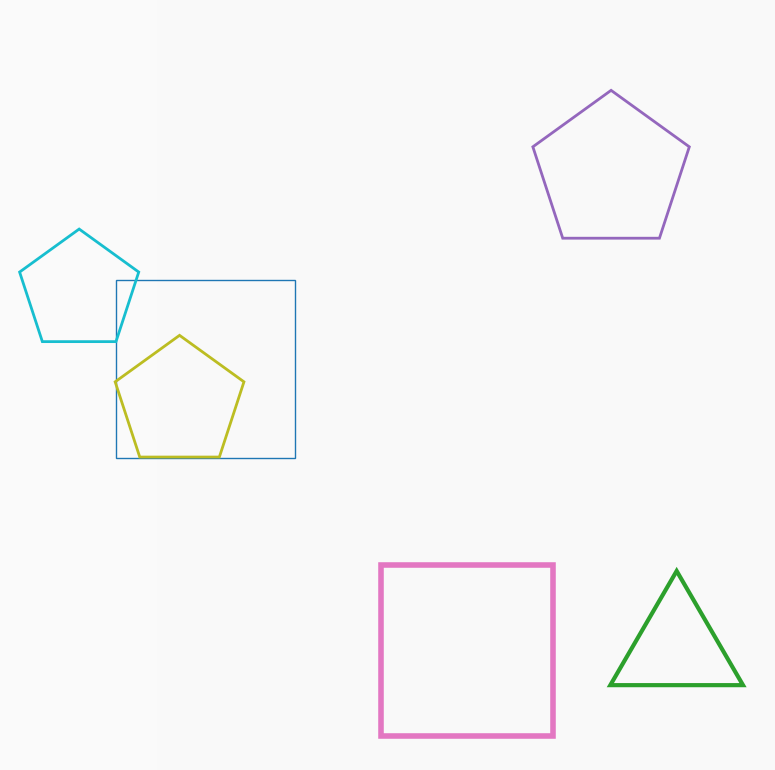[{"shape": "square", "thickness": 0.5, "radius": 0.58, "center": [0.265, 0.52]}, {"shape": "triangle", "thickness": 1.5, "radius": 0.49, "center": [0.873, 0.16]}, {"shape": "pentagon", "thickness": 1, "radius": 0.53, "center": [0.789, 0.777]}, {"shape": "square", "thickness": 2, "radius": 0.55, "center": [0.602, 0.155]}, {"shape": "pentagon", "thickness": 1, "radius": 0.44, "center": [0.232, 0.477]}, {"shape": "pentagon", "thickness": 1, "radius": 0.4, "center": [0.102, 0.622]}]